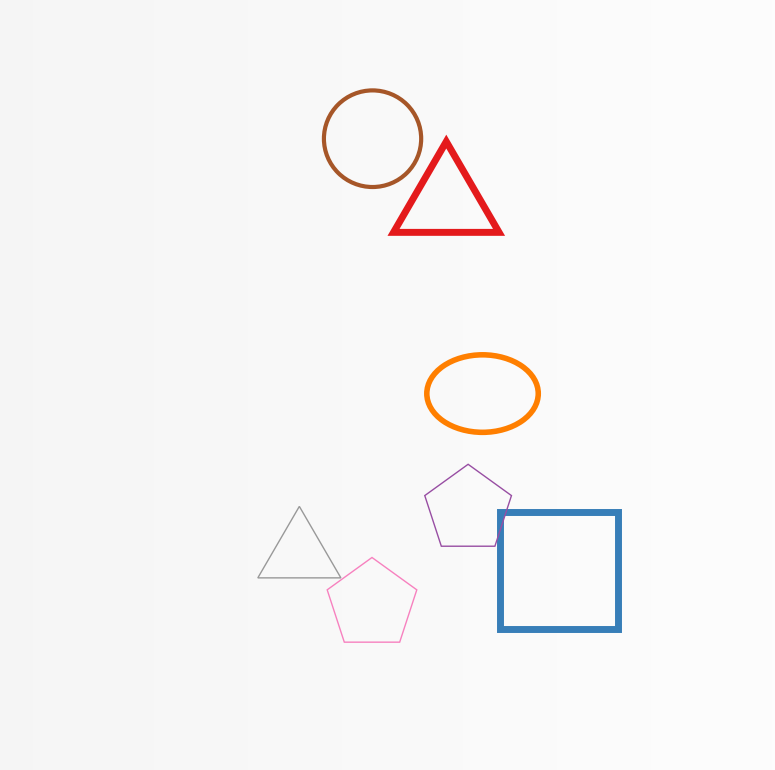[{"shape": "triangle", "thickness": 2.5, "radius": 0.39, "center": [0.576, 0.738]}, {"shape": "square", "thickness": 2.5, "radius": 0.38, "center": [0.721, 0.259]}, {"shape": "pentagon", "thickness": 0.5, "radius": 0.29, "center": [0.604, 0.338]}, {"shape": "oval", "thickness": 2, "radius": 0.36, "center": [0.623, 0.489]}, {"shape": "circle", "thickness": 1.5, "radius": 0.31, "center": [0.481, 0.82]}, {"shape": "pentagon", "thickness": 0.5, "radius": 0.3, "center": [0.48, 0.215]}, {"shape": "triangle", "thickness": 0.5, "radius": 0.31, "center": [0.386, 0.28]}]